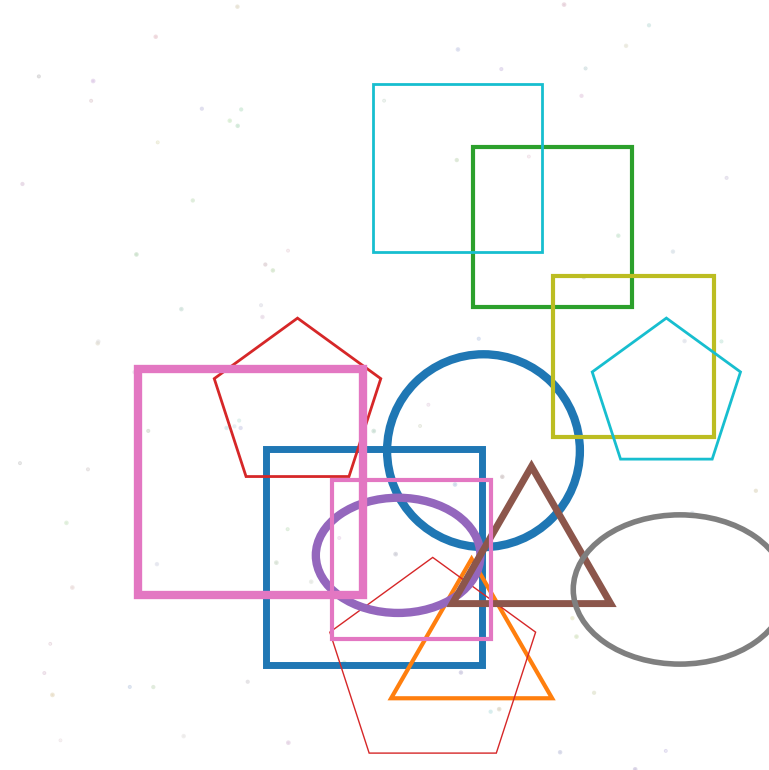[{"shape": "square", "thickness": 2.5, "radius": 0.7, "center": [0.486, 0.277]}, {"shape": "circle", "thickness": 3, "radius": 0.63, "center": [0.628, 0.415]}, {"shape": "triangle", "thickness": 1.5, "radius": 0.6, "center": [0.612, 0.154]}, {"shape": "square", "thickness": 1.5, "radius": 0.52, "center": [0.718, 0.705]}, {"shape": "pentagon", "thickness": 1, "radius": 0.57, "center": [0.386, 0.473]}, {"shape": "pentagon", "thickness": 0.5, "radius": 0.7, "center": [0.562, 0.136]}, {"shape": "oval", "thickness": 3, "radius": 0.53, "center": [0.517, 0.279]}, {"shape": "triangle", "thickness": 2.5, "radius": 0.59, "center": [0.69, 0.275]}, {"shape": "square", "thickness": 3, "radius": 0.73, "center": [0.326, 0.374]}, {"shape": "square", "thickness": 1.5, "radius": 0.52, "center": [0.535, 0.273]}, {"shape": "oval", "thickness": 2, "radius": 0.69, "center": [0.883, 0.234]}, {"shape": "square", "thickness": 1.5, "radius": 0.52, "center": [0.823, 0.537]}, {"shape": "square", "thickness": 1, "radius": 0.55, "center": [0.594, 0.782]}, {"shape": "pentagon", "thickness": 1, "radius": 0.51, "center": [0.865, 0.486]}]